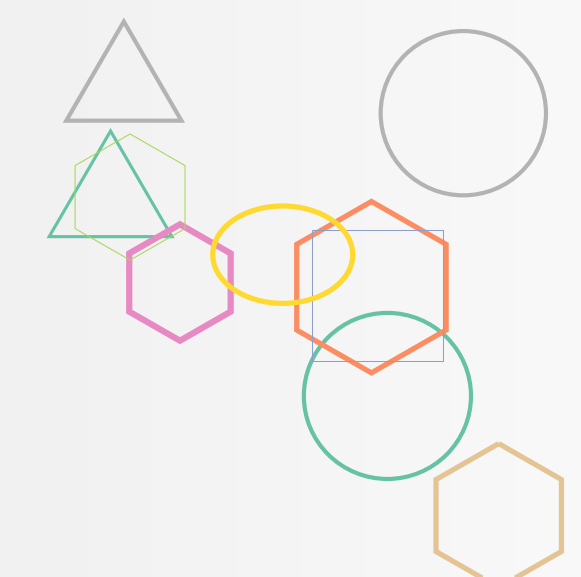[{"shape": "circle", "thickness": 2, "radius": 0.72, "center": [0.667, 0.314]}, {"shape": "triangle", "thickness": 1.5, "radius": 0.61, "center": [0.19, 0.65]}, {"shape": "hexagon", "thickness": 2.5, "radius": 0.74, "center": [0.639, 0.502]}, {"shape": "square", "thickness": 0.5, "radius": 0.57, "center": [0.649, 0.488]}, {"shape": "hexagon", "thickness": 3, "radius": 0.5, "center": [0.31, 0.51]}, {"shape": "hexagon", "thickness": 0.5, "radius": 0.55, "center": [0.224, 0.658]}, {"shape": "oval", "thickness": 2.5, "radius": 0.6, "center": [0.486, 0.558]}, {"shape": "hexagon", "thickness": 2.5, "radius": 0.62, "center": [0.858, 0.106]}, {"shape": "circle", "thickness": 2, "radius": 0.71, "center": [0.797, 0.803]}, {"shape": "triangle", "thickness": 2, "radius": 0.57, "center": [0.213, 0.847]}]